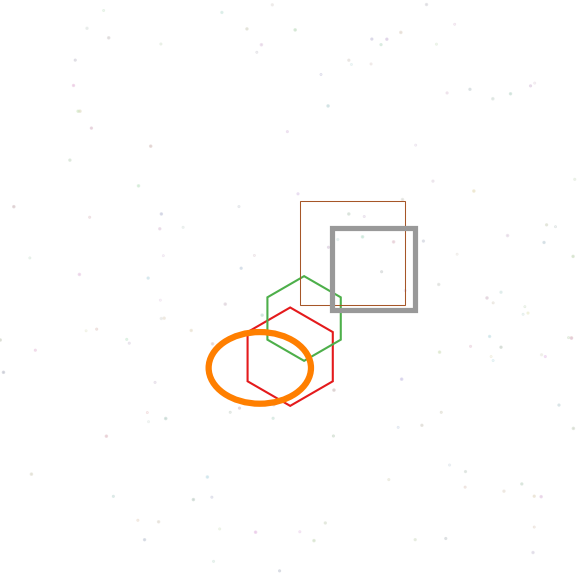[{"shape": "hexagon", "thickness": 1, "radius": 0.43, "center": [0.502, 0.382]}, {"shape": "hexagon", "thickness": 1, "radius": 0.37, "center": [0.527, 0.448]}, {"shape": "oval", "thickness": 3, "radius": 0.44, "center": [0.45, 0.362]}, {"shape": "square", "thickness": 0.5, "radius": 0.45, "center": [0.611, 0.561]}, {"shape": "square", "thickness": 2.5, "radius": 0.36, "center": [0.646, 0.533]}]